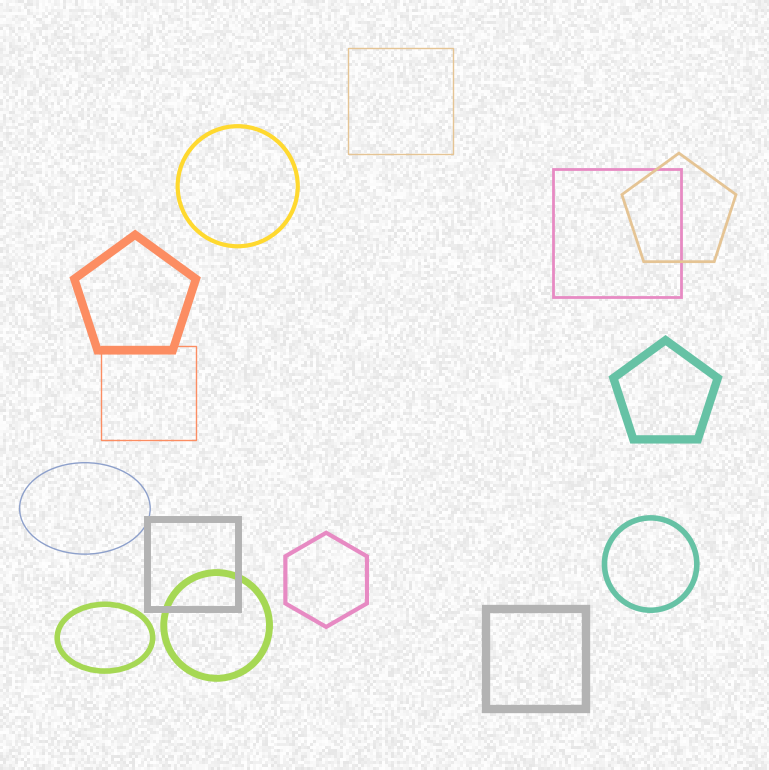[{"shape": "pentagon", "thickness": 3, "radius": 0.36, "center": [0.864, 0.487]}, {"shape": "circle", "thickness": 2, "radius": 0.3, "center": [0.845, 0.267]}, {"shape": "square", "thickness": 0.5, "radius": 0.31, "center": [0.193, 0.49]}, {"shape": "pentagon", "thickness": 3, "radius": 0.42, "center": [0.175, 0.612]}, {"shape": "oval", "thickness": 0.5, "radius": 0.42, "center": [0.11, 0.34]}, {"shape": "hexagon", "thickness": 1.5, "radius": 0.31, "center": [0.424, 0.247]}, {"shape": "square", "thickness": 1, "radius": 0.41, "center": [0.801, 0.697]}, {"shape": "circle", "thickness": 2.5, "radius": 0.34, "center": [0.281, 0.188]}, {"shape": "oval", "thickness": 2, "radius": 0.31, "center": [0.136, 0.172]}, {"shape": "circle", "thickness": 1.5, "radius": 0.39, "center": [0.309, 0.758]}, {"shape": "square", "thickness": 0.5, "radius": 0.34, "center": [0.52, 0.869]}, {"shape": "pentagon", "thickness": 1, "radius": 0.39, "center": [0.882, 0.723]}, {"shape": "square", "thickness": 2.5, "radius": 0.29, "center": [0.25, 0.267]}, {"shape": "square", "thickness": 3, "radius": 0.32, "center": [0.696, 0.144]}]